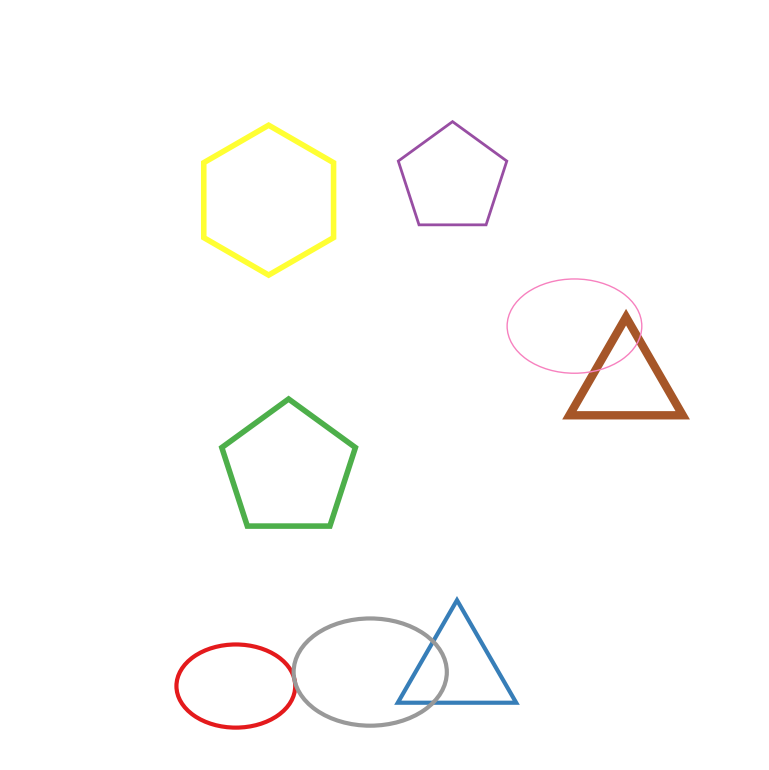[{"shape": "oval", "thickness": 1.5, "radius": 0.39, "center": [0.306, 0.109]}, {"shape": "triangle", "thickness": 1.5, "radius": 0.44, "center": [0.593, 0.132]}, {"shape": "pentagon", "thickness": 2, "radius": 0.46, "center": [0.375, 0.391]}, {"shape": "pentagon", "thickness": 1, "radius": 0.37, "center": [0.588, 0.768]}, {"shape": "hexagon", "thickness": 2, "radius": 0.49, "center": [0.349, 0.74]}, {"shape": "triangle", "thickness": 3, "radius": 0.42, "center": [0.813, 0.503]}, {"shape": "oval", "thickness": 0.5, "radius": 0.44, "center": [0.746, 0.576]}, {"shape": "oval", "thickness": 1.5, "radius": 0.5, "center": [0.481, 0.127]}]